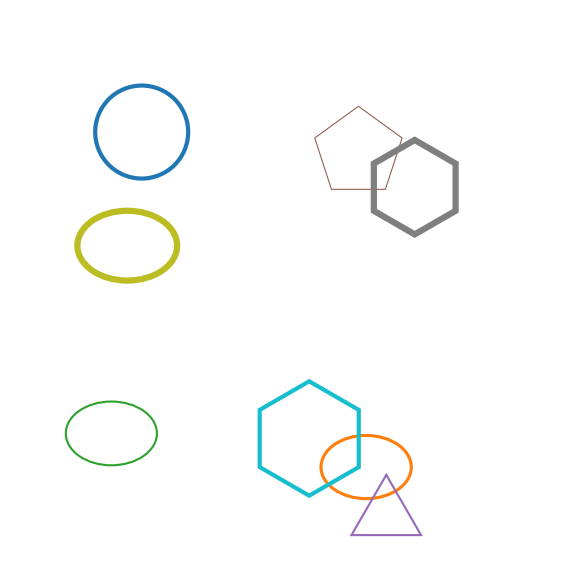[{"shape": "circle", "thickness": 2, "radius": 0.4, "center": [0.245, 0.77]}, {"shape": "oval", "thickness": 1.5, "radius": 0.39, "center": [0.634, 0.19]}, {"shape": "oval", "thickness": 1, "radius": 0.39, "center": [0.193, 0.249]}, {"shape": "triangle", "thickness": 1, "radius": 0.35, "center": [0.669, 0.107]}, {"shape": "pentagon", "thickness": 0.5, "radius": 0.4, "center": [0.621, 0.736]}, {"shape": "hexagon", "thickness": 3, "radius": 0.41, "center": [0.718, 0.675]}, {"shape": "oval", "thickness": 3, "radius": 0.43, "center": [0.22, 0.574]}, {"shape": "hexagon", "thickness": 2, "radius": 0.5, "center": [0.535, 0.24]}]